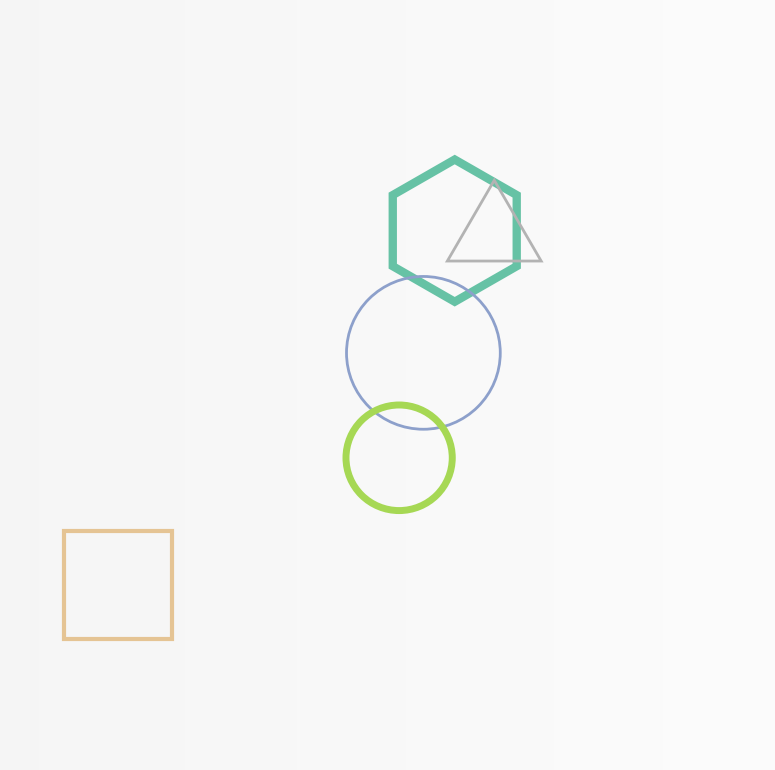[{"shape": "hexagon", "thickness": 3, "radius": 0.46, "center": [0.587, 0.7]}, {"shape": "circle", "thickness": 1, "radius": 0.5, "center": [0.546, 0.542]}, {"shape": "circle", "thickness": 2.5, "radius": 0.34, "center": [0.515, 0.405]}, {"shape": "square", "thickness": 1.5, "radius": 0.35, "center": [0.152, 0.24]}, {"shape": "triangle", "thickness": 1, "radius": 0.35, "center": [0.638, 0.696]}]